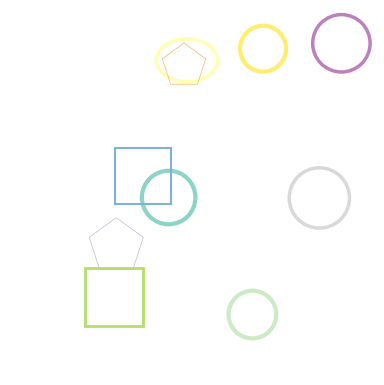[{"shape": "circle", "thickness": 3, "radius": 0.35, "center": [0.438, 0.487]}, {"shape": "oval", "thickness": 2.5, "radius": 0.4, "center": [0.485, 0.843]}, {"shape": "pentagon", "thickness": 0.5, "radius": 0.37, "center": [0.302, 0.361]}, {"shape": "square", "thickness": 1.5, "radius": 0.36, "center": [0.372, 0.542]}, {"shape": "pentagon", "thickness": 0.5, "radius": 0.3, "center": [0.478, 0.829]}, {"shape": "square", "thickness": 2, "radius": 0.38, "center": [0.295, 0.229]}, {"shape": "circle", "thickness": 2.5, "radius": 0.39, "center": [0.83, 0.486]}, {"shape": "circle", "thickness": 2.5, "radius": 0.37, "center": [0.887, 0.888]}, {"shape": "circle", "thickness": 3, "radius": 0.31, "center": [0.656, 0.183]}, {"shape": "circle", "thickness": 3, "radius": 0.3, "center": [0.683, 0.874]}]